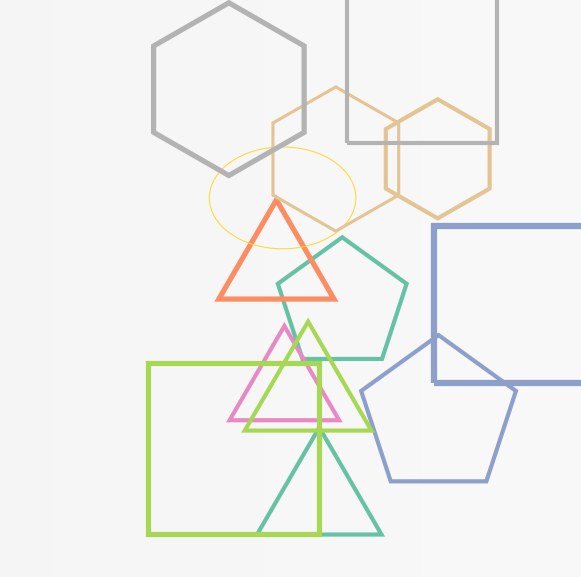[{"shape": "pentagon", "thickness": 2, "radius": 0.58, "center": [0.589, 0.472]}, {"shape": "triangle", "thickness": 2, "radius": 0.62, "center": [0.549, 0.135]}, {"shape": "triangle", "thickness": 2.5, "radius": 0.57, "center": [0.476, 0.539]}, {"shape": "square", "thickness": 3, "radius": 0.68, "center": [0.883, 0.472]}, {"shape": "pentagon", "thickness": 2, "radius": 0.7, "center": [0.754, 0.279]}, {"shape": "triangle", "thickness": 2, "radius": 0.54, "center": [0.489, 0.326]}, {"shape": "triangle", "thickness": 2, "radius": 0.63, "center": [0.53, 0.316]}, {"shape": "square", "thickness": 2.5, "radius": 0.74, "center": [0.401, 0.222]}, {"shape": "oval", "thickness": 0.5, "radius": 0.63, "center": [0.486, 0.657]}, {"shape": "hexagon", "thickness": 1.5, "radius": 0.62, "center": [0.578, 0.724]}, {"shape": "hexagon", "thickness": 2, "radius": 0.52, "center": [0.753, 0.724]}, {"shape": "hexagon", "thickness": 2.5, "radius": 0.75, "center": [0.394, 0.845]}, {"shape": "square", "thickness": 2, "radius": 0.64, "center": [0.727, 0.881]}]